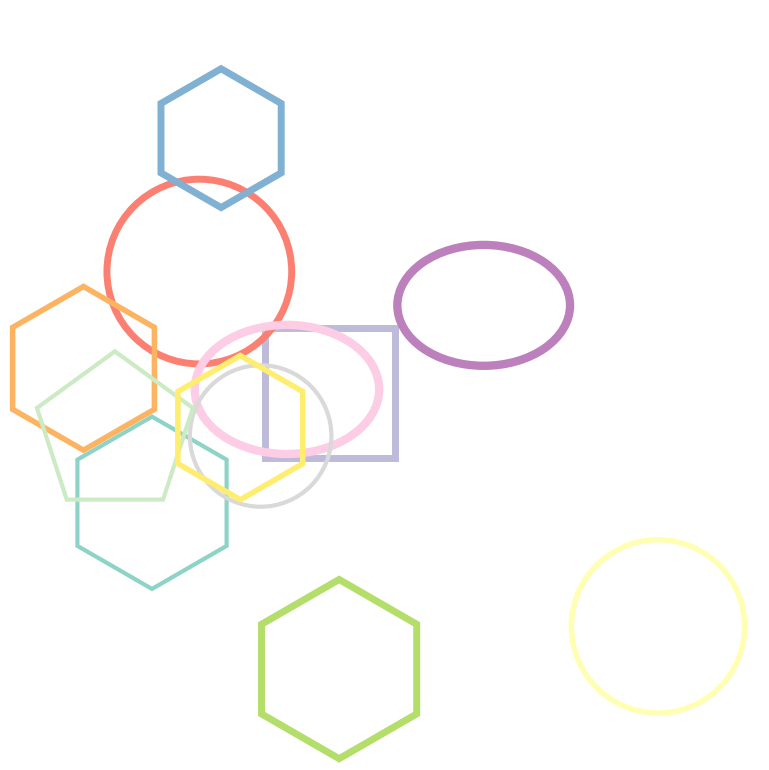[{"shape": "hexagon", "thickness": 1.5, "radius": 0.56, "center": [0.197, 0.347]}, {"shape": "circle", "thickness": 2, "radius": 0.56, "center": [0.855, 0.187]}, {"shape": "square", "thickness": 2.5, "radius": 0.42, "center": [0.429, 0.489]}, {"shape": "circle", "thickness": 2.5, "radius": 0.6, "center": [0.259, 0.647]}, {"shape": "hexagon", "thickness": 2.5, "radius": 0.45, "center": [0.287, 0.821]}, {"shape": "hexagon", "thickness": 2, "radius": 0.53, "center": [0.108, 0.522]}, {"shape": "hexagon", "thickness": 2.5, "radius": 0.58, "center": [0.44, 0.131]}, {"shape": "oval", "thickness": 3, "radius": 0.6, "center": [0.373, 0.494]}, {"shape": "circle", "thickness": 1.5, "radius": 0.46, "center": [0.338, 0.434]}, {"shape": "oval", "thickness": 3, "radius": 0.56, "center": [0.628, 0.603]}, {"shape": "pentagon", "thickness": 1.5, "radius": 0.53, "center": [0.149, 0.437]}, {"shape": "hexagon", "thickness": 2, "radius": 0.47, "center": [0.312, 0.445]}]